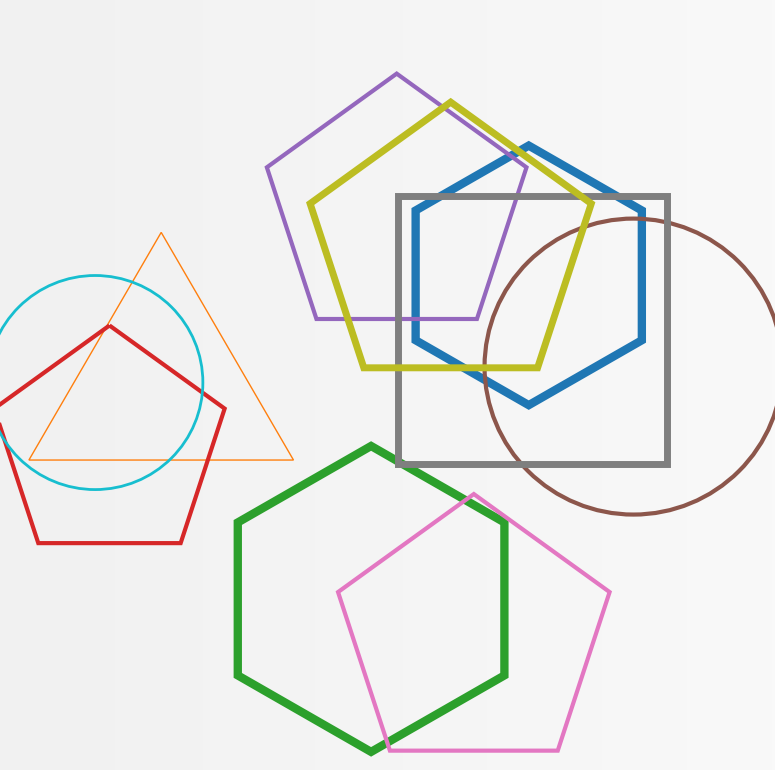[{"shape": "hexagon", "thickness": 3, "radius": 0.84, "center": [0.682, 0.642]}, {"shape": "triangle", "thickness": 0.5, "radius": 0.99, "center": [0.208, 0.501]}, {"shape": "hexagon", "thickness": 3, "radius": 0.99, "center": [0.479, 0.222]}, {"shape": "pentagon", "thickness": 1.5, "radius": 0.78, "center": [0.141, 0.421]}, {"shape": "pentagon", "thickness": 1.5, "radius": 0.88, "center": [0.512, 0.728]}, {"shape": "circle", "thickness": 1.5, "radius": 0.96, "center": [0.817, 0.524]}, {"shape": "pentagon", "thickness": 1.5, "radius": 0.92, "center": [0.611, 0.174]}, {"shape": "square", "thickness": 2.5, "radius": 0.87, "center": [0.687, 0.571]}, {"shape": "pentagon", "thickness": 2.5, "radius": 0.95, "center": [0.582, 0.677]}, {"shape": "circle", "thickness": 1, "radius": 0.7, "center": [0.123, 0.503]}]